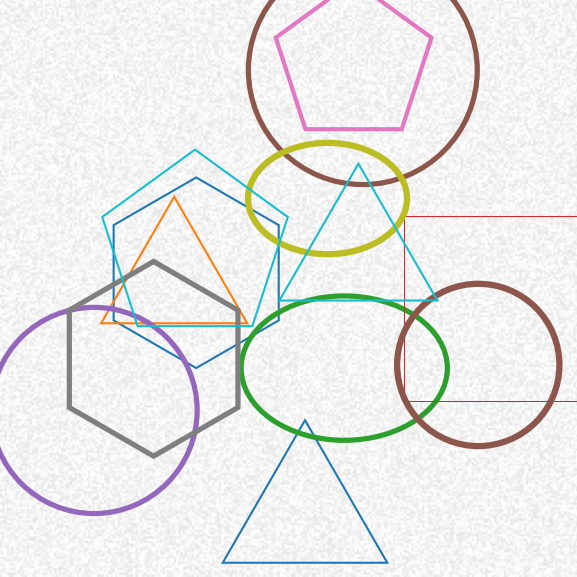[{"shape": "triangle", "thickness": 1, "radius": 0.82, "center": [0.528, 0.107]}, {"shape": "hexagon", "thickness": 1, "radius": 0.83, "center": [0.34, 0.527]}, {"shape": "triangle", "thickness": 1, "radius": 0.73, "center": [0.302, 0.512]}, {"shape": "oval", "thickness": 2.5, "radius": 0.89, "center": [0.596, 0.362]}, {"shape": "square", "thickness": 0.5, "radius": 0.8, "center": [0.86, 0.465]}, {"shape": "circle", "thickness": 2.5, "radius": 0.89, "center": [0.163, 0.288]}, {"shape": "circle", "thickness": 2.5, "radius": 0.99, "center": [0.628, 0.878]}, {"shape": "circle", "thickness": 3, "radius": 0.7, "center": [0.828, 0.367]}, {"shape": "pentagon", "thickness": 2, "radius": 0.71, "center": [0.612, 0.89]}, {"shape": "hexagon", "thickness": 2.5, "radius": 0.84, "center": [0.266, 0.378]}, {"shape": "oval", "thickness": 3, "radius": 0.69, "center": [0.567, 0.655]}, {"shape": "triangle", "thickness": 1, "radius": 0.79, "center": [0.621, 0.558]}, {"shape": "pentagon", "thickness": 1, "radius": 0.84, "center": [0.338, 0.571]}]